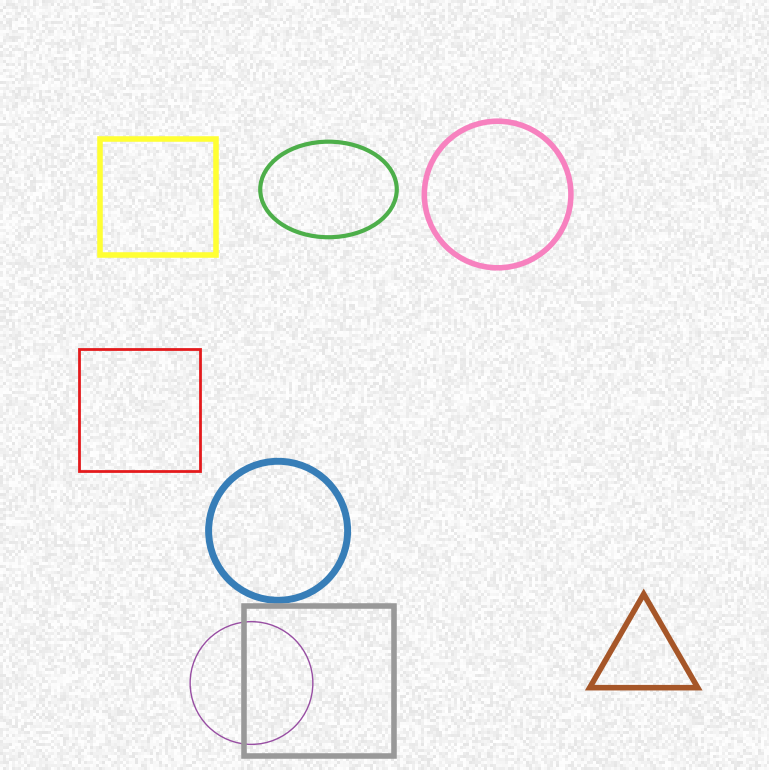[{"shape": "square", "thickness": 1, "radius": 0.4, "center": [0.181, 0.467]}, {"shape": "circle", "thickness": 2.5, "radius": 0.45, "center": [0.361, 0.311]}, {"shape": "oval", "thickness": 1.5, "radius": 0.44, "center": [0.427, 0.754]}, {"shape": "circle", "thickness": 0.5, "radius": 0.4, "center": [0.327, 0.113]}, {"shape": "square", "thickness": 2, "radius": 0.38, "center": [0.205, 0.744]}, {"shape": "triangle", "thickness": 2, "radius": 0.41, "center": [0.836, 0.147]}, {"shape": "circle", "thickness": 2, "radius": 0.48, "center": [0.646, 0.747]}, {"shape": "square", "thickness": 2, "radius": 0.49, "center": [0.414, 0.116]}]